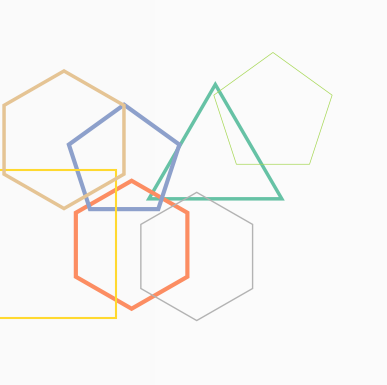[{"shape": "triangle", "thickness": 2.5, "radius": 0.99, "center": [0.556, 0.583]}, {"shape": "hexagon", "thickness": 3, "radius": 0.83, "center": [0.34, 0.364]}, {"shape": "pentagon", "thickness": 3, "radius": 0.75, "center": [0.32, 0.578]}, {"shape": "pentagon", "thickness": 0.5, "radius": 0.8, "center": [0.704, 0.703]}, {"shape": "square", "thickness": 1.5, "radius": 0.96, "center": [0.108, 0.366]}, {"shape": "hexagon", "thickness": 2.5, "radius": 0.89, "center": [0.165, 0.637]}, {"shape": "hexagon", "thickness": 1, "radius": 0.83, "center": [0.508, 0.334]}]